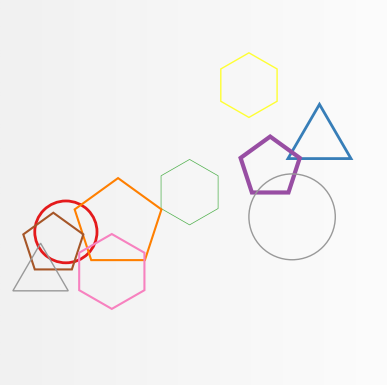[{"shape": "circle", "thickness": 2, "radius": 0.4, "center": [0.17, 0.398]}, {"shape": "triangle", "thickness": 2, "radius": 0.47, "center": [0.824, 0.635]}, {"shape": "hexagon", "thickness": 0.5, "radius": 0.42, "center": [0.489, 0.501]}, {"shape": "pentagon", "thickness": 3, "radius": 0.4, "center": [0.697, 0.565]}, {"shape": "pentagon", "thickness": 1.5, "radius": 0.59, "center": [0.305, 0.42]}, {"shape": "hexagon", "thickness": 1, "radius": 0.42, "center": [0.642, 0.779]}, {"shape": "pentagon", "thickness": 1.5, "radius": 0.41, "center": [0.138, 0.366]}, {"shape": "hexagon", "thickness": 1.5, "radius": 0.49, "center": [0.289, 0.295]}, {"shape": "triangle", "thickness": 1, "radius": 0.41, "center": [0.105, 0.286]}, {"shape": "circle", "thickness": 1, "radius": 0.56, "center": [0.754, 0.437]}]